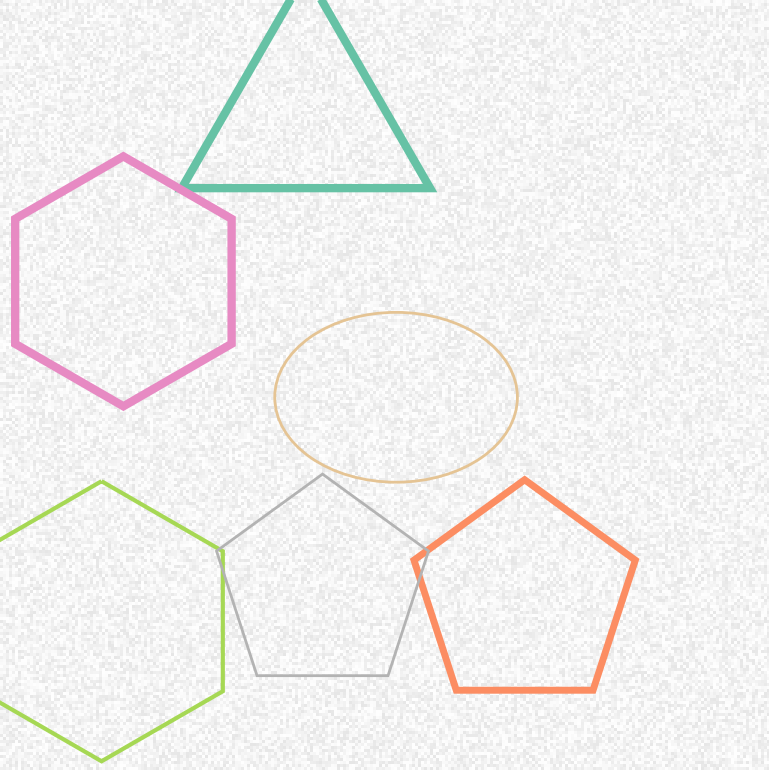[{"shape": "triangle", "thickness": 3, "radius": 0.93, "center": [0.397, 0.849]}, {"shape": "pentagon", "thickness": 2.5, "radius": 0.76, "center": [0.681, 0.226]}, {"shape": "hexagon", "thickness": 3, "radius": 0.81, "center": [0.16, 0.635]}, {"shape": "hexagon", "thickness": 1.5, "radius": 0.91, "center": [0.132, 0.193]}, {"shape": "oval", "thickness": 1, "radius": 0.79, "center": [0.514, 0.484]}, {"shape": "pentagon", "thickness": 1, "radius": 0.72, "center": [0.419, 0.24]}]